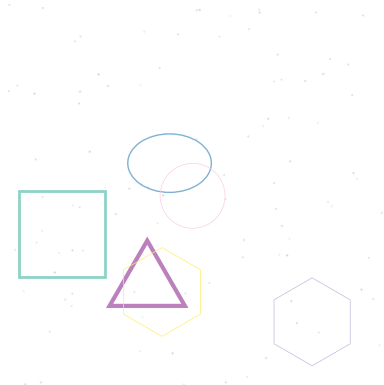[{"shape": "square", "thickness": 2, "radius": 0.56, "center": [0.162, 0.392]}, {"shape": "hexagon", "thickness": 0.5, "radius": 0.57, "center": [0.811, 0.164]}, {"shape": "oval", "thickness": 1, "radius": 0.54, "center": [0.44, 0.576]}, {"shape": "circle", "thickness": 0.5, "radius": 0.42, "center": [0.5, 0.491]}, {"shape": "triangle", "thickness": 3, "radius": 0.56, "center": [0.382, 0.262]}, {"shape": "hexagon", "thickness": 0.5, "radius": 0.58, "center": [0.421, 0.242]}]